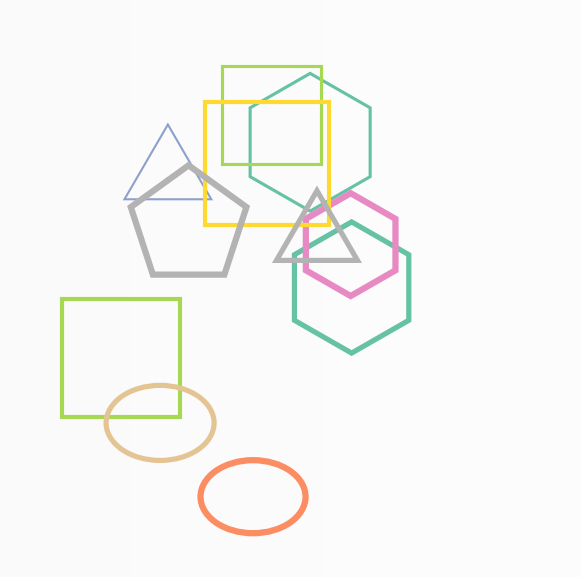[{"shape": "hexagon", "thickness": 2.5, "radius": 0.57, "center": [0.605, 0.501]}, {"shape": "hexagon", "thickness": 1.5, "radius": 0.6, "center": [0.534, 0.753]}, {"shape": "oval", "thickness": 3, "radius": 0.45, "center": [0.435, 0.139]}, {"shape": "triangle", "thickness": 1, "radius": 0.43, "center": [0.289, 0.697]}, {"shape": "hexagon", "thickness": 3, "radius": 0.45, "center": [0.603, 0.576]}, {"shape": "square", "thickness": 1.5, "radius": 0.43, "center": [0.468, 0.8]}, {"shape": "square", "thickness": 2, "radius": 0.51, "center": [0.208, 0.38]}, {"shape": "square", "thickness": 2, "radius": 0.53, "center": [0.459, 0.715]}, {"shape": "oval", "thickness": 2.5, "radius": 0.46, "center": [0.275, 0.267]}, {"shape": "pentagon", "thickness": 3, "radius": 0.52, "center": [0.325, 0.608]}, {"shape": "triangle", "thickness": 2.5, "radius": 0.4, "center": [0.545, 0.588]}]